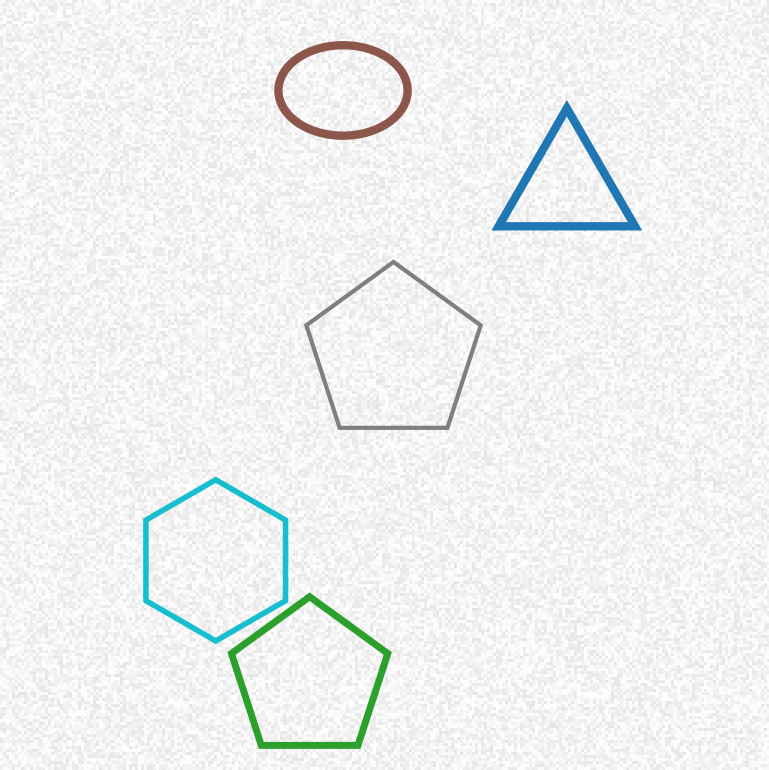[{"shape": "triangle", "thickness": 3, "radius": 0.51, "center": [0.736, 0.757]}, {"shape": "pentagon", "thickness": 2.5, "radius": 0.53, "center": [0.402, 0.118]}, {"shape": "oval", "thickness": 3, "radius": 0.42, "center": [0.445, 0.883]}, {"shape": "pentagon", "thickness": 1.5, "radius": 0.6, "center": [0.511, 0.541]}, {"shape": "hexagon", "thickness": 2, "radius": 0.52, "center": [0.28, 0.272]}]